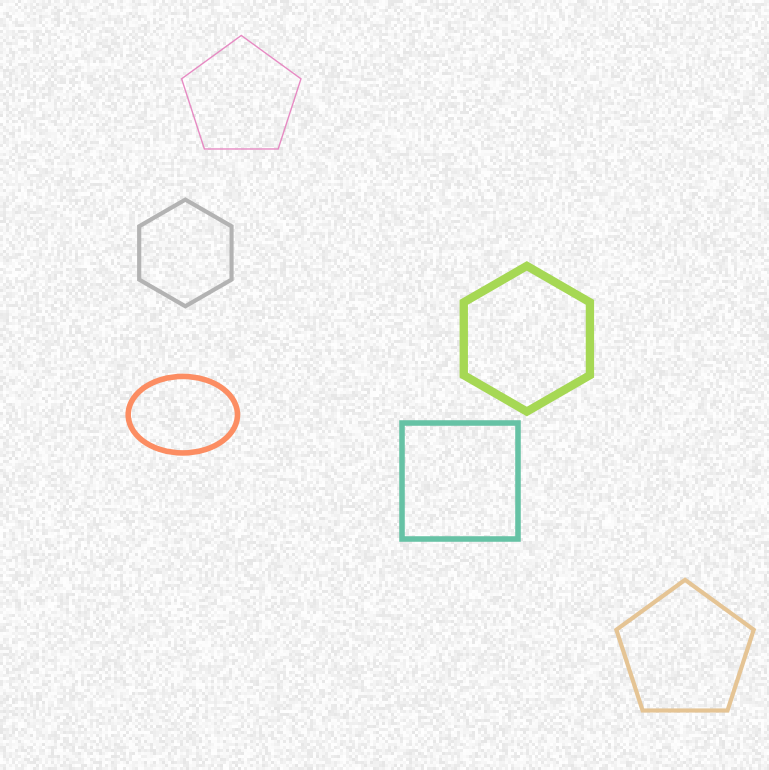[{"shape": "square", "thickness": 2, "radius": 0.38, "center": [0.597, 0.375]}, {"shape": "oval", "thickness": 2, "radius": 0.35, "center": [0.237, 0.461]}, {"shape": "pentagon", "thickness": 0.5, "radius": 0.41, "center": [0.313, 0.872]}, {"shape": "hexagon", "thickness": 3, "radius": 0.47, "center": [0.684, 0.56]}, {"shape": "pentagon", "thickness": 1.5, "radius": 0.47, "center": [0.89, 0.153]}, {"shape": "hexagon", "thickness": 1.5, "radius": 0.35, "center": [0.241, 0.672]}]